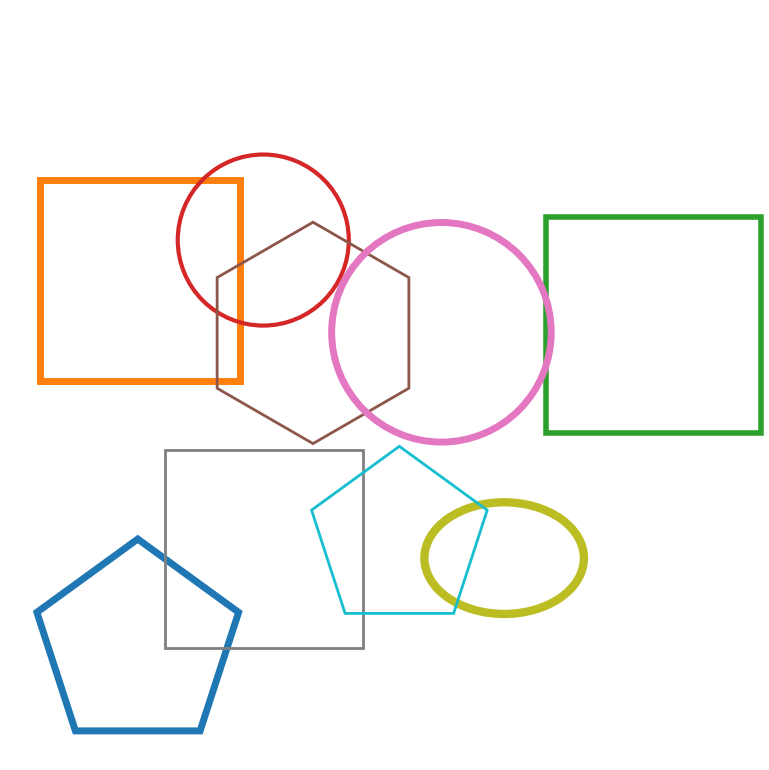[{"shape": "pentagon", "thickness": 2.5, "radius": 0.69, "center": [0.179, 0.162]}, {"shape": "square", "thickness": 2.5, "radius": 0.65, "center": [0.182, 0.636]}, {"shape": "square", "thickness": 2, "radius": 0.7, "center": [0.849, 0.578]}, {"shape": "circle", "thickness": 1.5, "radius": 0.56, "center": [0.342, 0.688]}, {"shape": "hexagon", "thickness": 1, "radius": 0.72, "center": [0.406, 0.568]}, {"shape": "circle", "thickness": 2.5, "radius": 0.71, "center": [0.573, 0.568]}, {"shape": "square", "thickness": 1, "radius": 0.64, "center": [0.343, 0.287]}, {"shape": "oval", "thickness": 3, "radius": 0.52, "center": [0.655, 0.275]}, {"shape": "pentagon", "thickness": 1, "radius": 0.6, "center": [0.519, 0.3]}]